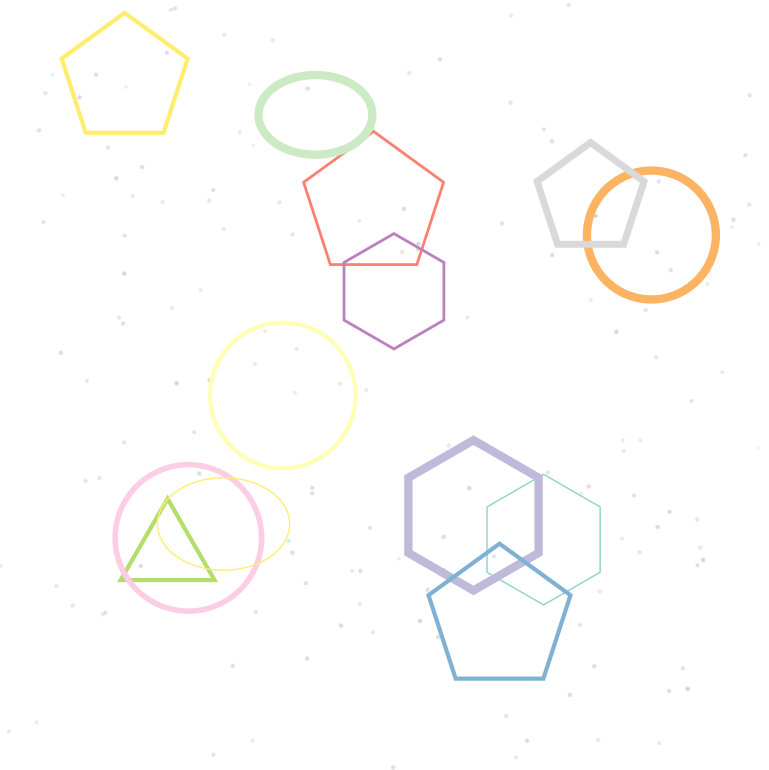[{"shape": "hexagon", "thickness": 0.5, "radius": 0.42, "center": [0.706, 0.299]}, {"shape": "circle", "thickness": 1.5, "radius": 0.47, "center": [0.367, 0.487]}, {"shape": "hexagon", "thickness": 3, "radius": 0.49, "center": [0.615, 0.331]}, {"shape": "pentagon", "thickness": 1, "radius": 0.48, "center": [0.485, 0.734]}, {"shape": "pentagon", "thickness": 1.5, "radius": 0.48, "center": [0.649, 0.197]}, {"shape": "circle", "thickness": 3, "radius": 0.42, "center": [0.846, 0.695]}, {"shape": "triangle", "thickness": 1.5, "radius": 0.35, "center": [0.218, 0.282]}, {"shape": "circle", "thickness": 2, "radius": 0.48, "center": [0.245, 0.301]}, {"shape": "pentagon", "thickness": 2.5, "radius": 0.37, "center": [0.767, 0.742]}, {"shape": "hexagon", "thickness": 1, "radius": 0.37, "center": [0.512, 0.622]}, {"shape": "oval", "thickness": 3, "radius": 0.37, "center": [0.41, 0.851]}, {"shape": "pentagon", "thickness": 1.5, "radius": 0.43, "center": [0.162, 0.897]}, {"shape": "oval", "thickness": 0.5, "radius": 0.43, "center": [0.29, 0.32]}]